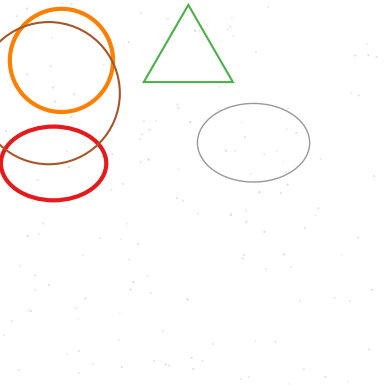[{"shape": "oval", "thickness": 3, "radius": 0.68, "center": [0.139, 0.575]}, {"shape": "triangle", "thickness": 1.5, "radius": 0.67, "center": [0.489, 0.854]}, {"shape": "circle", "thickness": 3, "radius": 0.67, "center": [0.16, 0.843]}, {"shape": "circle", "thickness": 1.5, "radius": 0.92, "center": [0.127, 0.758]}, {"shape": "oval", "thickness": 1, "radius": 0.73, "center": [0.659, 0.629]}]